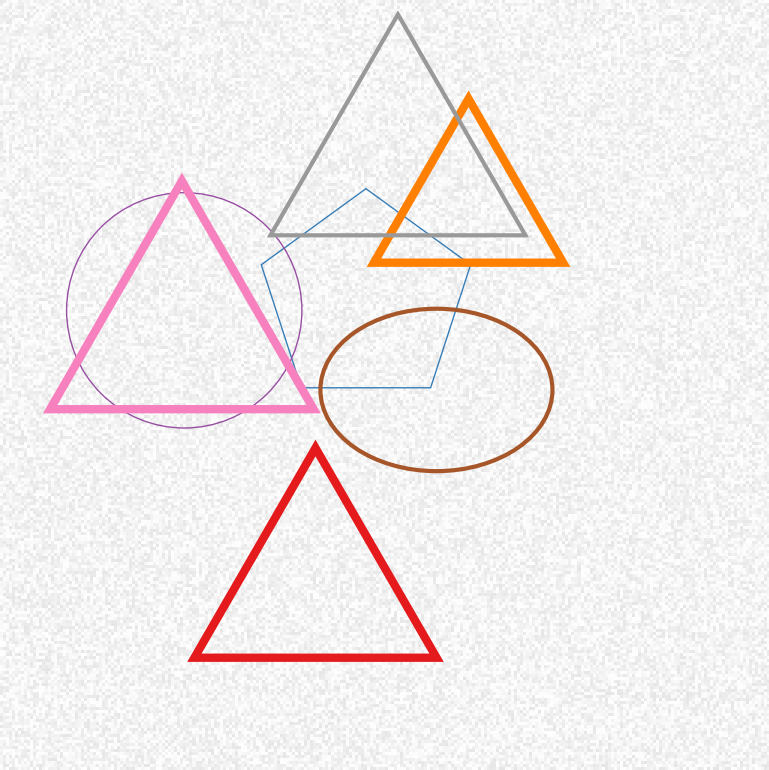[{"shape": "triangle", "thickness": 3, "radius": 0.91, "center": [0.41, 0.237]}, {"shape": "pentagon", "thickness": 0.5, "radius": 0.71, "center": [0.475, 0.612]}, {"shape": "circle", "thickness": 0.5, "radius": 0.76, "center": [0.239, 0.597]}, {"shape": "triangle", "thickness": 3, "radius": 0.71, "center": [0.608, 0.73]}, {"shape": "oval", "thickness": 1.5, "radius": 0.75, "center": [0.567, 0.494]}, {"shape": "triangle", "thickness": 3, "radius": 0.99, "center": [0.236, 0.567]}, {"shape": "triangle", "thickness": 1.5, "radius": 0.96, "center": [0.517, 0.79]}]